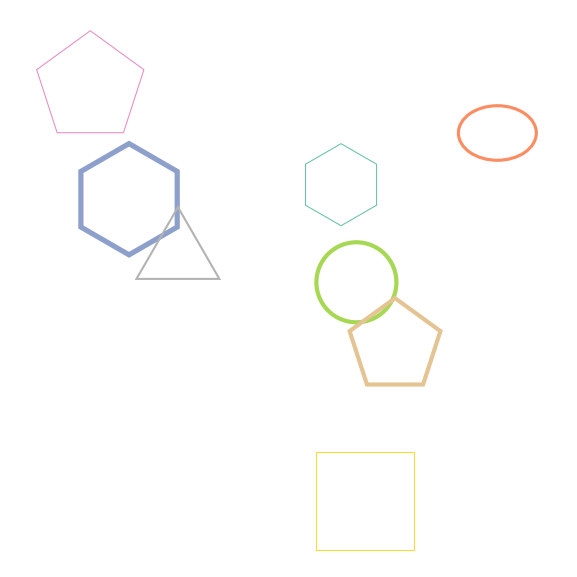[{"shape": "hexagon", "thickness": 0.5, "radius": 0.36, "center": [0.591, 0.679]}, {"shape": "oval", "thickness": 1.5, "radius": 0.34, "center": [0.861, 0.769]}, {"shape": "hexagon", "thickness": 2.5, "radius": 0.48, "center": [0.223, 0.654]}, {"shape": "pentagon", "thickness": 0.5, "radius": 0.49, "center": [0.156, 0.848]}, {"shape": "circle", "thickness": 2, "radius": 0.35, "center": [0.617, 0.51]}, {"shape": "square", "thickness": 0.5, "radius": 0.43, "center": [0.632, 0.132]}, {"shape": "pentagon", "thickness": 2, "radius": 0.41, "center": [0.684, 0.4]}, {"shape": "triangle", "thickness": 1, "radius": 0.41, "center": [0.308, 0.558]}]